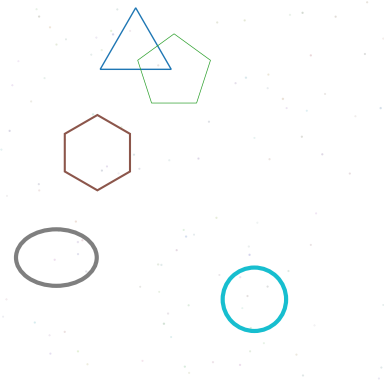[{"shape": "triangle", "thickness": 1, "radius": 0.53, "center": [0.352, 0.873]}, {"shape": "pentagon", "thickness": 0.5, "radius": 0.5, "center": [0.452, 0.813]}, {"shape": "hexagon", "thickness": 1.5, "radius": 0.49, "center": [0.253, 0.603]}, {"shape": "oval", "thickness": 3, "radius": 0.52, "center": [0.146, 0.331]}, {"shape": "circle", "thickness": 3, "radius": 0.41, "center": [0.661, 0.223]}]